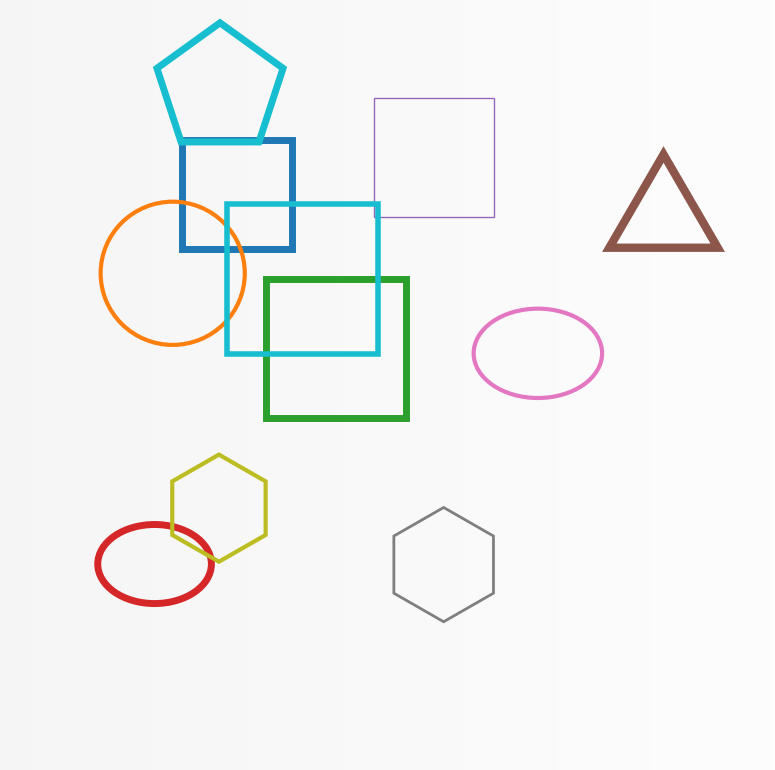[{"shape": "square", "thickness": 2.5, "radius": 0.35, "center": [0.306, 0.747]}, {"shape": "circle", "thickness": 1.5, "radius": 0.47, "center": [0.223, 0.645]}, {"shape": "square", "thickness": 2.5, "radius": 0.45, "center": [0.434, 0.548]}, {"shape": "oval", "thickness": 2.5, "radius": 0.37, "center": [0.199, 0.267]}, {"shape": "square", "thickness": 0.5, "radius": 0.39, "center": [0.56, 0.796]}, {"shape": "triangle", "thickness": 3, "radius": 0.4, "center": [0.856, 0.719]}, {"shape": "oval", "thickness": 1.5, "radius": 0.41, "center": [0.694, 0.541]}, {"shape": "hexagon", "thickness": 1, "radius": 0.37, "center": [0.572, 0.267]}, {"shape": "hexagon", "thickness": 1.5, "radius": 0.35, "center": [0.283, 0.34]}, {"shape": "square", "thickness": 2, "radius": 0.49, "center": [0.39, 0.637]}, {"shape": "pentagon", "thickness": 2.5, "radius": 0.43, "center": [0.284, 0.885]}]